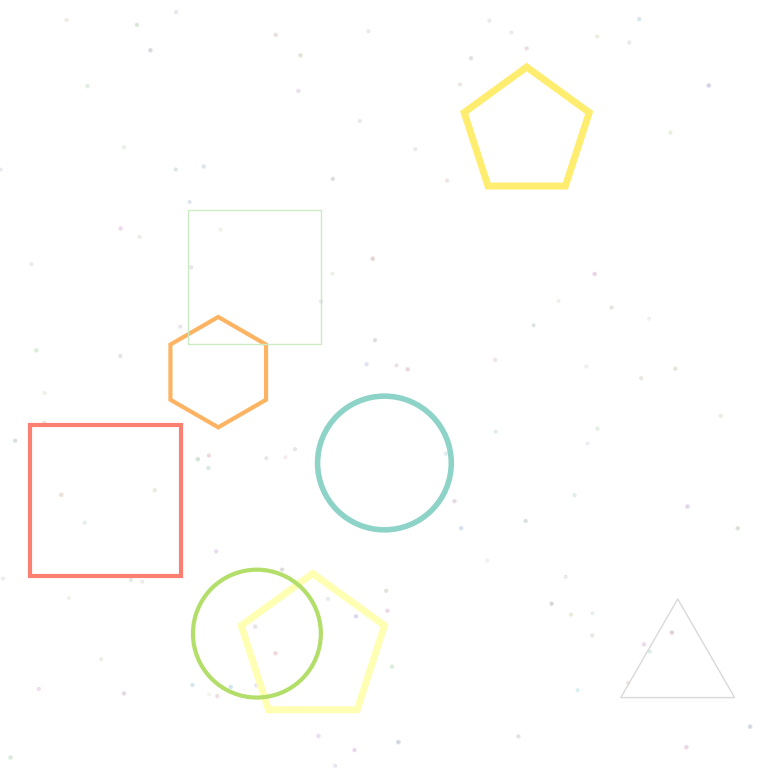[{"shape": "circle", "thickness": 2, "radius": 0.43, "center": [0.499, 0.399]}, {"shape": "pentagon", "thickness": 2.5, "radius": 0.49, "center": [0.406, 0.157]}, {"shape": "square", "thickness": 1.5, "radius": 0.49, "center": [0.137, 0.35]}, {"shape": "hexagon", "thickness": 1.5, "radius": 0.36, "center": [0.283, 0.517]}, {"shape": "circle", "thickness": 1.5, "radius": 0.42, "center": [0.334, 0.177]}, {"shape": "triangle", "thickness": 0.5, "radius": 0.43, "center": [0.88, 0.137]}, {"shape": "square", "thickness": 0.5, "radius": 0.43, "center": [0.331, 0.641]}, {"shape": "pentagon", "thickness": 2.5, "radius": 0.43, "center": [0.684, 0.827]}]